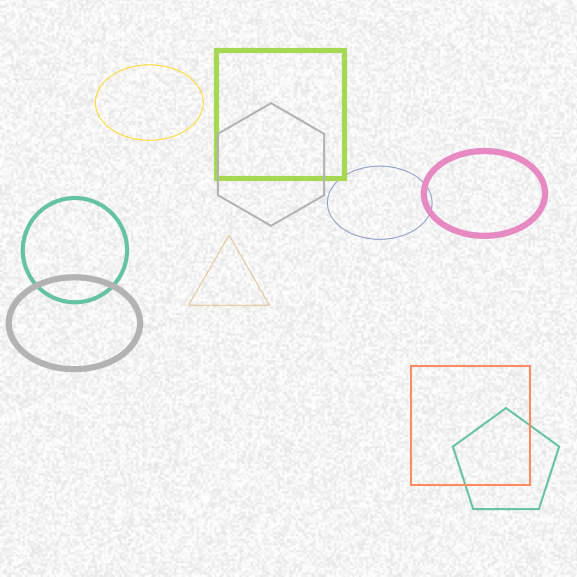[{"shape": "circle", "thickness": 2, "radius": 0.45, "center": [0.13, 0.566]}, {"shape": "pentagon", "thickness": 1, "radius": 0.48, "center": [0.876, 0.196]}, {"shape": "square", "thickness": 1, "radius": 0.52, "center": [0.815, 0.262]}, {"shape": "oval", "thickness": 0.5, "radius": 0.45, "center": [0.658, 0.648]}, {"shape": "oval", "thickness": 3, "radius": 0.52, "center": [0.839, 0.664]}, {"shape": "square", "thickness": 2.5, "radius": 0.55, "center": [0.485, 0.802]}, {"shape": "oval", "thickness": 0.5, "radius": 0.47, "center": [0.259, 0.822]}, {"shape": "triangle", "thickness": 0.5, "radius": 0.4, "center": [0.397, 0.511]}, {"shape": "hexagon", "thickness": 1, "radius": 0.53, "center": [0.469, 0.714]}, {"shape": "oval", "thickness": 3, "radius": 0.57, "center": [0.129, 0.439]}]